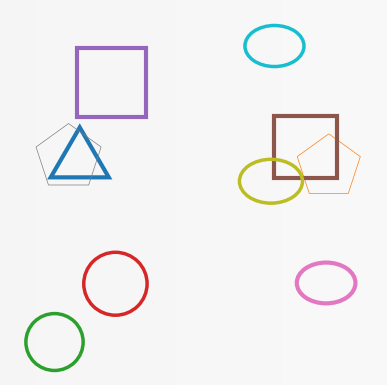[{"shape": "triangle", "thickness": 3, "radius": 0.43, "center": [0.206, 0.583]}, {"shape": "pentagon", "thickness": 0.5, "radius": 0.43, "center": [0.848, 0.567]}, {"shape": "circle", "thickness": 2.5, "radius": 0.37, "center": [0.141, 0.112]}, {"shape": "circle", "thickness": 2.5, "radius": 0.41, "center": [0.298, 0.263]}, {"shape": "square", "thickness": 3, "radius": 0.44, "center": [0.288, 0.786]}, {"shape": "square", "thickness": 3, "radius": 0.4, "center": [0.788, 0.619]}, {"shape": "oval", "thickness": 3, "radius": 0.38, "center": [0.842, 0.265]}, {"shape": "pentagon", "thickness": 0.5, "radius": 0.44, "center": [0.177, 0.591]}, {"shape": "oval", "thickness": 2.5, "radius": 0.41, "center": [0.699, 0.529]}, {"shape": "oval", "thickness": 2.5, "radius": 0.38, "center": [0.708, 0.88]}]